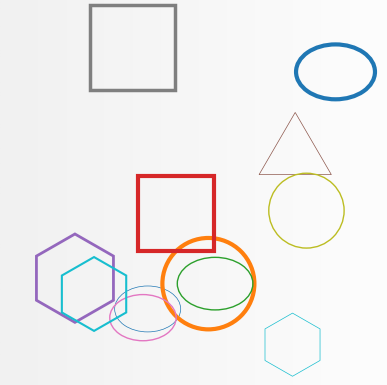[{"shape": "oval", "thickness": 3, "radius": 0.51, "center": [0.866, 0.813]}, {"shape": "oval", "thickness": 0.5, "radius": 0.43, "center": [0.381, 0.198]}, {"shape": "circle", "thickness": 3, "radius": 0.59, "center": [0.538, 0.263]}, {"shape": "oval", "thickness": 1, "radius": 0.49, "center": [0.555, 0.263]}, {"shape": "square", "thickness": 3, "radius": 0.49, "center": [0.454, 0.445]}, {"shape": "hexagon", "thickness": 2, "radius": 0.57, "center": [0.193, 0.277]}, {"shape": "triangle", "thickness": 0.5, "radius": 0.54, "center": [0.762, 0.6]}, {"shape": "oval", "thickness": 1, "radius": 0.43, "center": [0.369, 0.175]}, {"shape": "square", "thickness": 2.5, "radius": 0.55, "center": [0.342, 0.877]}, {"shape": "circle", "thickness": 1, "radius": 0.49, "center": [0.791, 0.453]}, {"shape": "hexagon", "thickness": 1.5, "radius": 0.48, "center": [0.243, 0.236]}, {"shape": "hexagon", "thickness": 0.5, "radius": 0.41, "center": [0.755, 0.105]}]